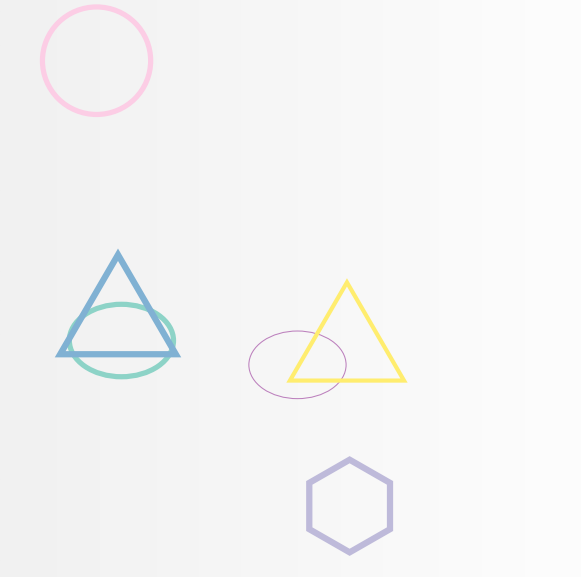[{"shape": "oval", "thickness": 2.5, "radius": 0.45, "center": [0.209, 0.409]}, {"shape": "hexagon", "thickness": 3, "radius": 0.4, "center": [0.602, 0.123]}, {"shape": "triangle", "thickness": 3, "radius": 0.57, "center": [0.203, 0.443]}, {"shape": "circle", "thickness": 2.5, "radius": 0.47, "center": [0.166, 0.894]}, {"shape": "oval", "thickness": 0.5, "radius": 0.42, "center": [0.512, 0.367]}, {"shape": "triangle", "thickness": 2, "radius": 0.57, "center": [0.597, 0.397]}]